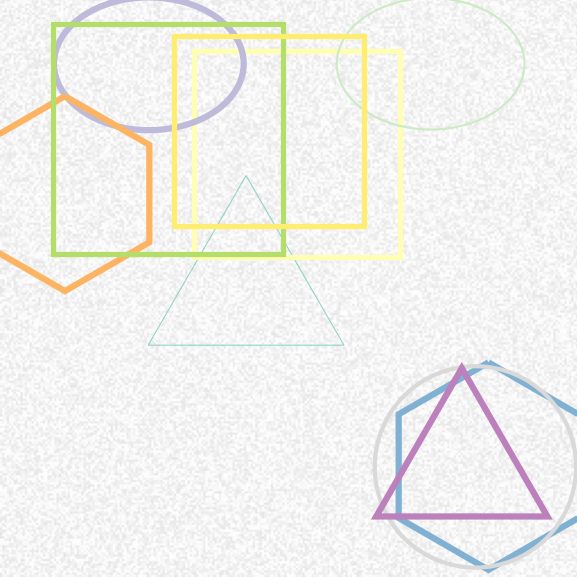[{"shape": "triangle", "thickness": 0.5, "radius": 0.98, "center": [0.426, 0.499]}, {"shape": "square", "thickness": 2.5, "radius": 0.9, "center": [0.514, 0.732]}, {"shape": "oval", "thickness": 3, "radius": 0.82, "center": [0.258, 0.889]}, {"shape": "hexagon", "thickness": 3, "radius": 0.9, "center": [0.846, 0.192]}, {"shape": "hexagon", "thickness": 3, "radius": 0.84, "center": [0.112, 0.664]}, {"shape": "square", "thickness": 2.5, "radius": 0.99, "center": [0.291, 0.758]}, {"shape": "circle", "thickness": 2, "radius": 0.87, "center": [0.823, 0.191]}, {"shape": "triangle", "thickness": 3, "radius": 0.86, "center": [0.8, 0.19]}, {"shape": "oval", "thickness": 1, "radius": 0.81, "center": [0.746, 0.889]}, {"shape": "square", "thickness": 2.5, "radius": 0.82, "center": [0.466, 0.772]}]